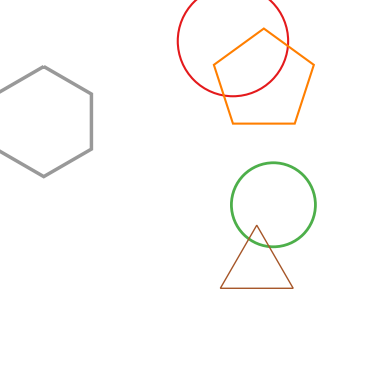[{"shape": "circle", "thickness": 1.5, "radius": 0.72, "center": [0.605, 0.893]}, {"shape": "circle", "thickness": 2, "radius": 0.55, "center": [0.71, 0.468]}, {"shape": "pentagon", "thickness": 1.5, "radius": 0.68, "center": [0.685, 0.789]}, {"shape": "triangle", "thickness": 1, "radius": 0.55, "center": [0.667, 0.306]}, {"shape": "hexagon", "thickness": 2.5, "radius": 0.71, "center": [0.114, 0.684]}]